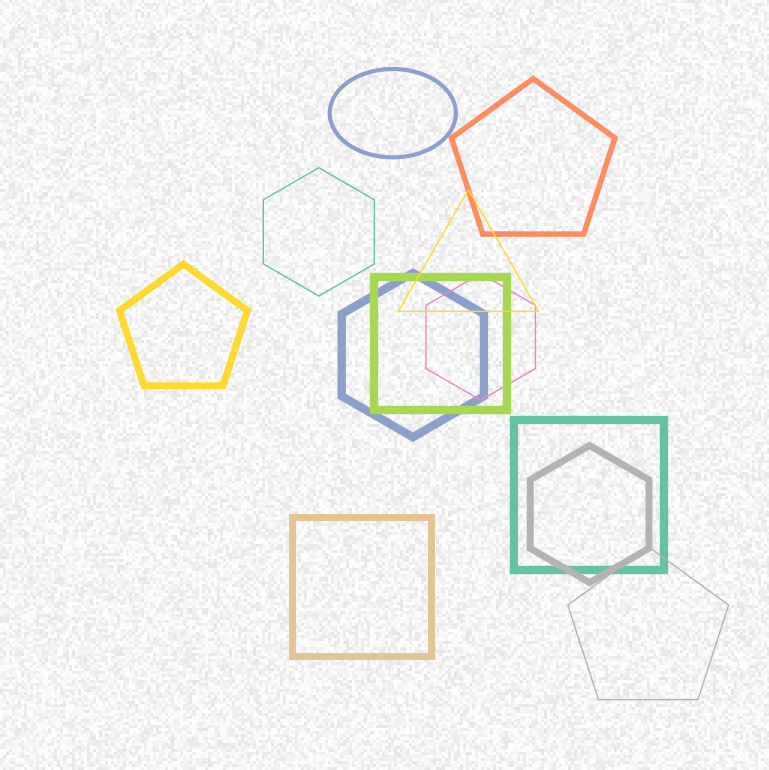[{"shape": "hexagon", "thickness": 0.5, "radius": 0.42, "center": [0.414, 0.699]}, {"shape": "square", "thickness": 3, "radius": 0.49, "center": [0.765, 0.357]}, {"shape": "pentagon", "thickness": 2, "radius": 0.56, "center": [0.692, 0.786]}, {"shape": "hexagon", "thickness": 3, "radius": 0.53, "center": [0.536, 0.539]}, {"shape": "oval", "thickness": 1.5, "radius": 0.41, "center": [0.51, 0.853]}, {"shape": "hexagon", "thickness": 0.5, "radius": 0.41, "center": [0.624, 0.562]}, {"shape": "square", "thickness": 3, "radius": 0.43, "center": [0.572, 0.554]}, {"shape": "triangle", "thickness": 0.5, "radius": 0.53, "center": [0.608, 0.648]}, {"shape": "pentagon", "thickness": 2.5, "radius": 0.44, "center": [0.238, 0.57]}, {"shape": "square", "thickness": 2.5, "radius": 0.45, "center": [0.469, 0.238]}, {"shape": "hexagon", "thickness": 2.5, "radius": 0.45, "center": [0.766, 0.332]}, {"shape": "pentagon", "thickness": 0.5, "radius": 0.55, "center": [0.842, 0.18]}]